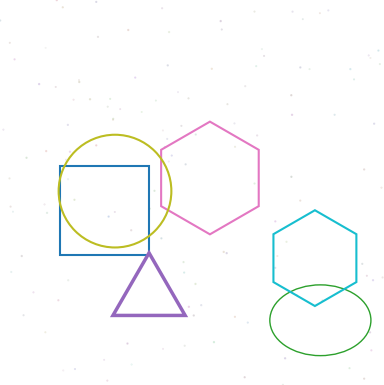[{"shape": "square", "thickness": 1.5, "radius": 0.58, "center": [0.272, 0.453]}, {"shape": "oval", "thickness": 1, "radius": 0.66, "center": [0.832, 0.168]}, {"shape": "triangle", "thickness": 2.5, "radius": 0.54, "center": [0.387, 0.235]}, {"shape": "hexagon", "thickness": 1.5, "radius": 0.73, "center": [0.545, 0.538]}, {"shape": "circle", "thickness": 1.5, "radius": 0.73, "center": [0.299, 0.504]}, {"shape": "hexagon", "thickness": 1.5, "radius": 0.62, "center": [0.818, 0.33]}]